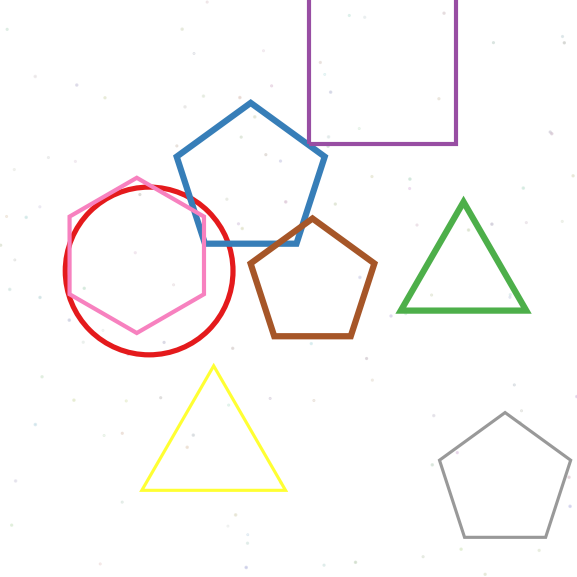[{"shape": "circle", "thickness": 2.5, "radius": 0.73, "center": [0.258, 0.53]}, {"shape": "pentagon", "thickness": 3, "radius": 0.67, "center": [0.434, 0.686]}, {"shape": "triangle", "thickness": 3, "radius": 0.63, "center": [0.803, 0.524]}, {"shape": "square", "thickness": 2, "radius": 0.64, "center": [0.662, 0.876]}, {"shape": "triangle", "thickness": 1.5, "radius": 0.72, "center": [0.37, 0.222]}, {"shape": "pentagon", "thickness": 3, "radius": 0.56, "center": [0.541, 0.508]}, {"shape": "hexagon", "thickness": 2, "radius": 0.67, "center": [0.237, 0.557]}, {"shape": "pentagon", "thickness": 1.5, "radius": 0.6, "center": [0.875, 0.165]}]